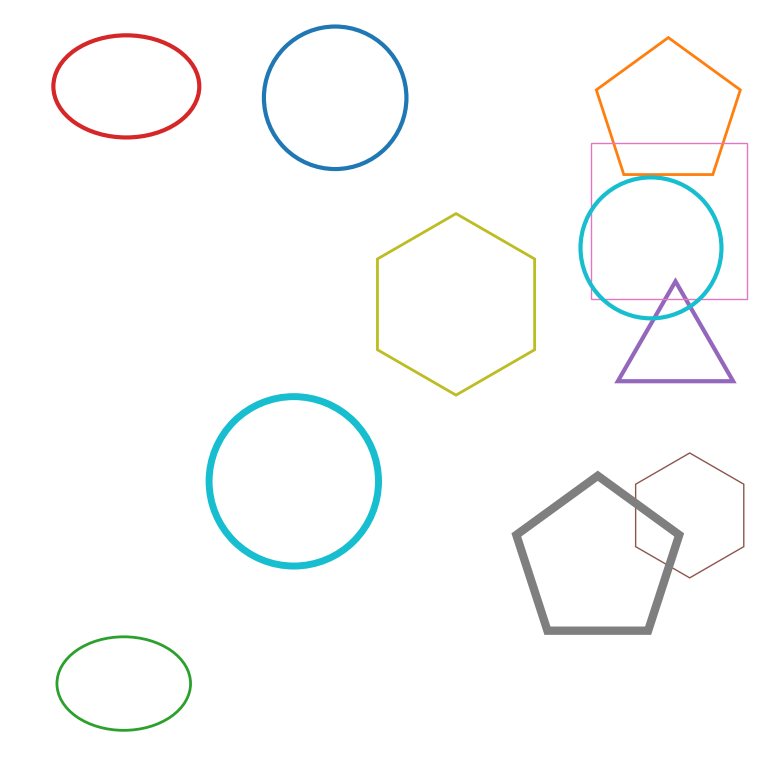[{"shape": "circle", "thickness": 1.5, "radius": 0.46, "center": [0.435, 0.873]}, {"shape": "pentagon", "thickness": 1, "radius": 0.49, "center": [0.868, 0.853]}, {"shape": "oval", "thickness": 1, "radius": 0.43, "center": [0.161, 0.112]}, {"shape": "oval", "thickness": 1.5, "radius": 0.47, "center": [0.164, 0.888]}, {"shape": "triangle", "thickness": 1.5, "radius": 0.43, "center": [0.877, 0.548]}, {"shape": "hexagon", "thickness": 0.5, "radius": 0.41, "center": [0.896, 0.331]}, {"shape": "square", "thickness": 0.5, "radius": 0.51, "center": [0.869, 0.713]}, {"shape": "pentagon", "thickness": 3, "radius": 0.56, "center": [0.776, 0.271]}, {"shape": "hexagon", "thickness": 1, "radius": 0.59, "center": [0.592, 0.605]}, {"shape": "circle", "thickness": 1.5, "radius": 0.46, "center": [0.845, 0.678]}, {"shape": "circle", "thickness": 2.5, "radius": 0.55, "center": [0.382, 0.375]}]